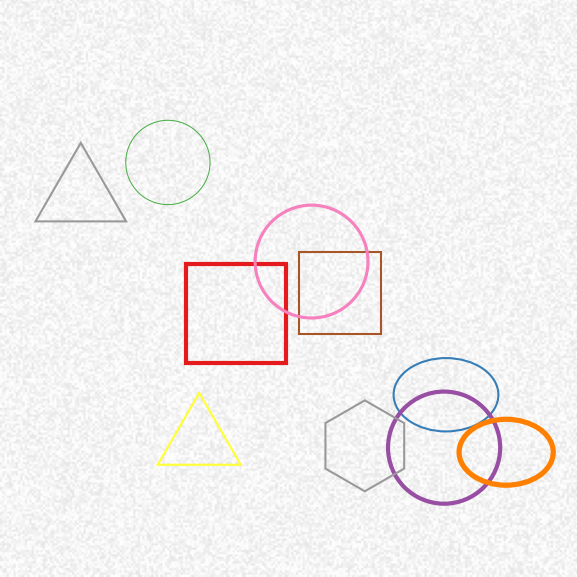[{"shape": "square", "thickness": 2, "radius": 0.43, "center": [0.409, 0.457]}, {"shape": "oval", "thickness": 1, "radius": 0.45, "center": [0.772, 0.316]}, {"shape": "circle", "thickness": 0.5, "radius": 0.36, "center": [0.291, 0.718]}, {"shape": "circle", "thickness": 2, "radius": 0.49, "center": [0.769, 0.224]}, {"shape": "oval", "thickness": 2.5, "radius": 0.41, "center": [0.876, 0.216]}, {"shape": "triangle", "thickness": 1, "radius": 0.41, "center": [0.345, 0.236]}, {"shape": "square", "thickness": 1, "radius": 0.35, "center": [0.589, 0.491]}, {"shape": "circle", "thickness": 1.5, "radius": 0.49, "center": [0.539, 0.546]}, {"shape": "triangle", "thickness": 1, "radius": 0.45, "center": [0.14, 0.661]}, {"shape": "hexagon", "thickness": 1, "radius": 0.39, "center": [0.632, 0.227]}]